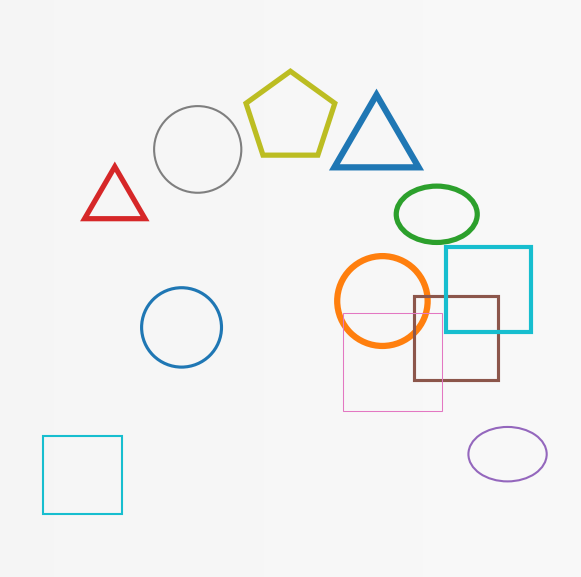[{"shape": "circle", "thickness": 1.5, "radius": 0.34, "center": [0.312, 0.432]}, {"shape": "triangle", "thickness": 3, "radius": 0.42, "center": [0.648, 0.751]}, {"shape": "circle", "thickness": 3, "radius": 0.39, "center": [0.658, 0.478]}, {"shape": "oval", "thickness": 2.5, "radius": 0.35, "center": [0.751, 0.628]}, {"shape": "triangle", "thickness": 2.5, "radius": 0.3, "center": [0.198, 0.65]}, {"shape": "oval", "thickness": 1, "radius": 0.34, "center": [0.873, 0.213]}, {"shape": "square", "thickness": 1.5, "radius": 0.36, "center": [0.785, 0.413]}, {"shape": "square", "thickness": 0.5, "radius": 0.42, "center": [0.675, 0.372]}, {"shape": "circle", "thickness": 1, "radius": 0.38, "center": [0.34, 0.74]}, {"shape": "pentagon", "thickness": 2.5, "radius": 0.4, "center": [0.5, 0.795]}, {"shape": "square", "thickness": 1, "radius": 0.34, "center": [0.142, 0.177]}, {"shape": "square", "thickness": 2, "radius": 0.37, "center": [0.841, 0.498]}]